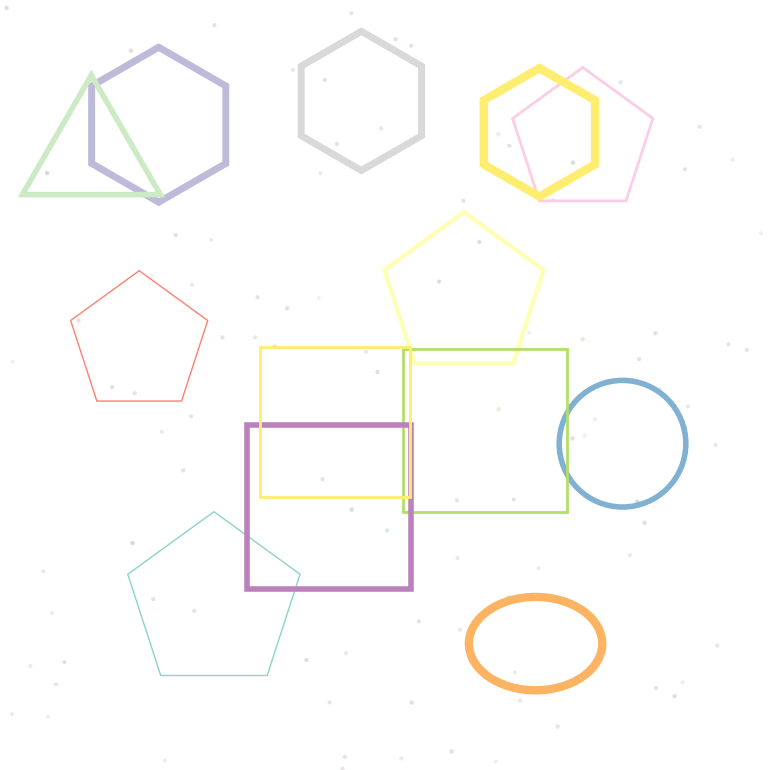[{"shape": "pentagon", "thickness": 0.5, "radius": 0.59, "center": [0.278, 0.218]}, {"shape": "pentagon", "thickness": 1.5, "radius": 0.54, "center": [0.602, 0.616]}, {"shape": "hexagon", "thickness": 2.5, "radius": 0.5, "center": [0.206, 0.838]}, {"shape": "pentagon", "thickness": 0.5, "radius": 0.47, "center": [0.181, 0.555]}, {"shape": "circle", "thickness": 2, "radius": 0.41, "center": [0.808, 0.424]}, {"shape": "oval", "thickness": 3, "radius": 0.43, "center": [0.696, 0.164]}, {"shape": "square", "thickness": 1, "radius": 0.53, "center": [0.63, 0.441]}, {"shape": "pentagon", "thickness": 1, "radius": 0.48, "center": [0.757, 0.817]}, {"shape": "hexagon", "thickness": 2.5, "radius": 0.45, "center": [0.469, 0.869]}, {"shape": "square", "thickness": 2, "radius": 0.53, "center": [0.428, 0.342]}, {"shape": "triangle", "thickness": 2, "radius": 0.52, "center": [0.119, 0.799]}, {"shape": "hexagon", "thickness": 3, "radius": 0.42, "center": [0.701, 0.828]}, {"shape": "square", "thickness": 1, "radius": 0.49, "center": [0.435, 0.451]}]